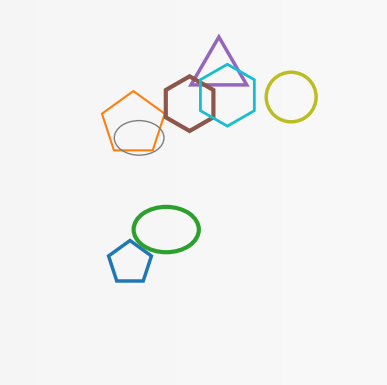[{"shape": "pentagon", "thickness": 2.5, "radius": 0.29, "center": [0.335, 0.317]}, {"shape": "pentagon", "thickness": 1.5, "radius": 0.43, "center": [0.344, 0.678]}, {"shape": "oval", "thickness": 3, "radius": 0.42, "center": [0.429, 0.404]}, {"shape": "triangle", "thickness": 2.5, "radius": 0.41, "center": [0.565, 0.821]}, {"shape": "hexagon", "thickness": 3, "radius": 0.35, "center": [0.489, 0.731]}, {"shape": "oval", "thickness": 1, "radius": 0.32, "center": [0.359, 0.642]}, {"shape": "circle", "thickness": 2.5, "radius": 0.32, "center": [0.751, 0.748]}, {"shape": "hexagon", "thickness": 2, "radius": 0.4, "center": [0.587, 0.753]}]